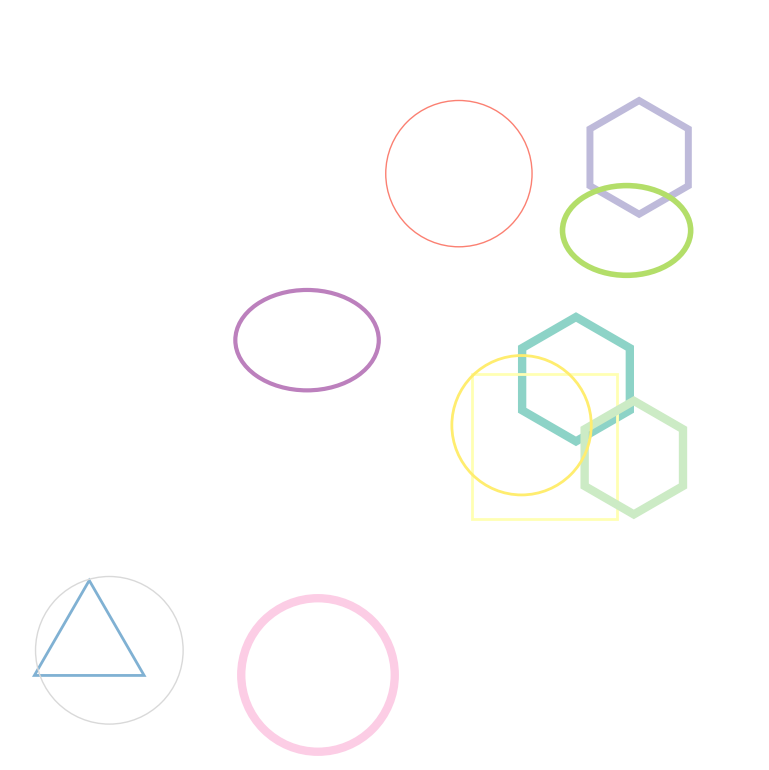[{"shape": "hexagon", "thickness": 3, "radius": 0.4, "center": [0.748, 0.508]}, {"shape": "square", "thickness": 1, "radius": 0.47, "center": [0.707, 0.42]}, {"shape": "hexagon", "thickness": 2.5, "radius": 0.37, "center": [0.83, 0.796]}, {"shape": "circle", "thickness": 0.5, "radius": 0.48, "center": [0.596, 0.774]}, {"shape": "triangle", "thickness": 1, "radius": 0.41, "center": [0.116, 0.164]}, {"shape": "oval", "thickness": 2, "radius": 0.42, "center": [0.814, 0.701]}, {"shape": "circle", "thickness": 3, "radius": 0.5, "center": [0.413, 0.123]}, {"shape": "circle", "thickness": 0.5, "radius": 0.48, "center": [0.142, 0.155]}, {"shape": "oval", "thickness": 1.5, "radius": 0.47, "center": [0.399, 0.558]}, {"shape": "hexagon", "thickness": 3, "radius": 0.37, "center": [0.823, 0.406]}, {"shape": "circle", "thickness": 1, "radius": 0.45, "center": [0.677, 0.448]}]